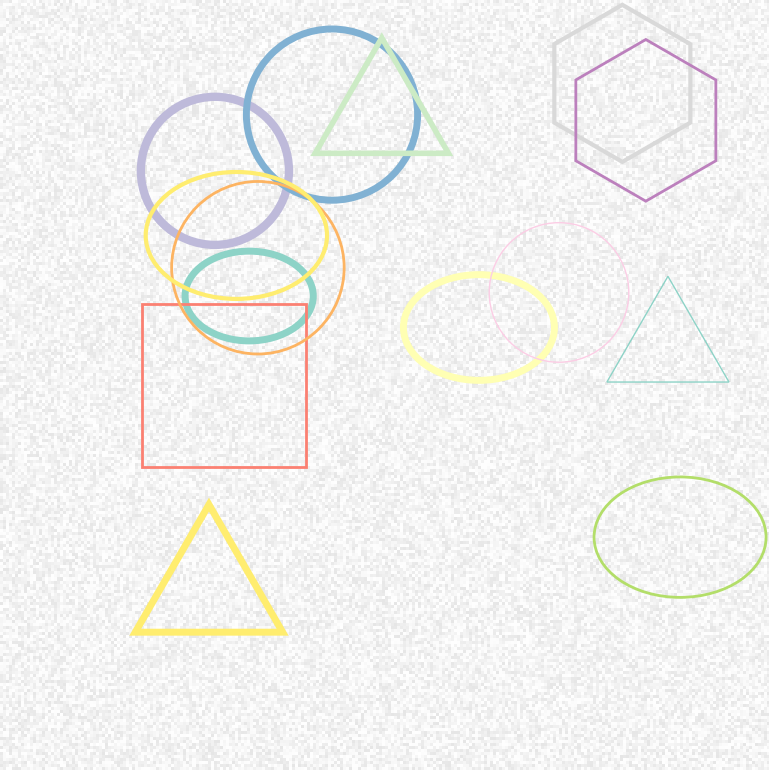[{"shape": "triangle", "thickness": 0.5, "radius": 0.46, "center": [0.867, 0.55]}, {"shape": "oval", "thickness": 2.5, "radius": 0.42, "center": [0.324, 0.616]}, {"shape": "oval", "thickness": 2.5, "radius": 0.49, "center": [0.622, 0.575]}, {"shape": "circle", "thickness": 3, "radius": 0.48, "center": [0.279, 0.778]}, {"shape": "square", "thickness": 1, "radius": 0.53, "center": [0.291, 0.499]}, {"shape": "circle", "thickness": 2.5, "radius": 0.56, "center": [0.431, 0.851]}, {"shape": "circle", "thickness": 1, "radius": 0.56, "center": [0.335, 0.652]}, {"shape": "oval", "thickness": 1, "radius": 0.56, "center": [0.883, 0.302]}, {"shape": "circle", "thickness": 0.5, "radius": 0.45, "center": [0.726, 0.62]}, {"shape": "hexagon", "thickness": 1.5, "radius": 0.51, "center": [0.808, 0.892]}, {"shape": "hexagon", "thickness": 1, "radius": 0.52, "center": [0.839, 0.844]}, {"shape": "triangle", "thickness": 2, "radius": 0.5, "center": [0.496, 0.851]}, {"shape": "triangle", "thickness": 2.5, "radius": 0.55, "center": [0.271, 0.234]}, {"shape": "oval", "thickness": 1.5, "radius": 0.59, "center": [0.307, 0.694]}]